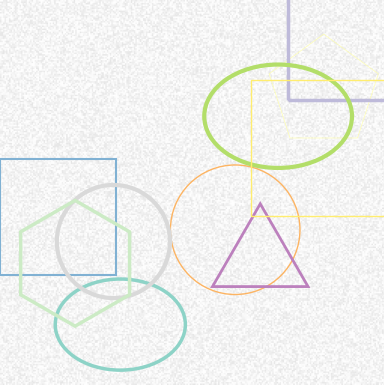[{"shape": "oval", "thickness": 2.5, "radius": 0.85, "center": [0.312, 0.157]}, {"shape": "pentagon", "thickness": 0.5, "radius": 0.75, "center": [0.841, 0.762]}, {"shape": "square", "thickness": 2.5, "radius": 0.69, "center": [0.885, 0.877]}, {"shape": "square", "thickness": 1.5, "radius": 0.75, "center": [0.15, 0.435]}, {"shape": "circle", "thickness": 1, "radius": 0.84, "center": [0.611, 0.403]}, {"shape": "oval", "thickness": 3, "radius": 0.96, "center": [0.722, 0.698]}, {"shape": "circle", "thickness": 3, "radius": 0.73, "center": [0.295, 0.373]}, {"shape": "triangle", "thickness": 2, "radius": 0.72, "center": [0.676, 0.327]}, {"shape": "hexagon", "thickness": 2.5, "radius": 0.82, "center": [0.195, 0.316]}, {"shape": "square", "thickness": 1, "radius": 0.88, "center": [0.828, 0.616]}]